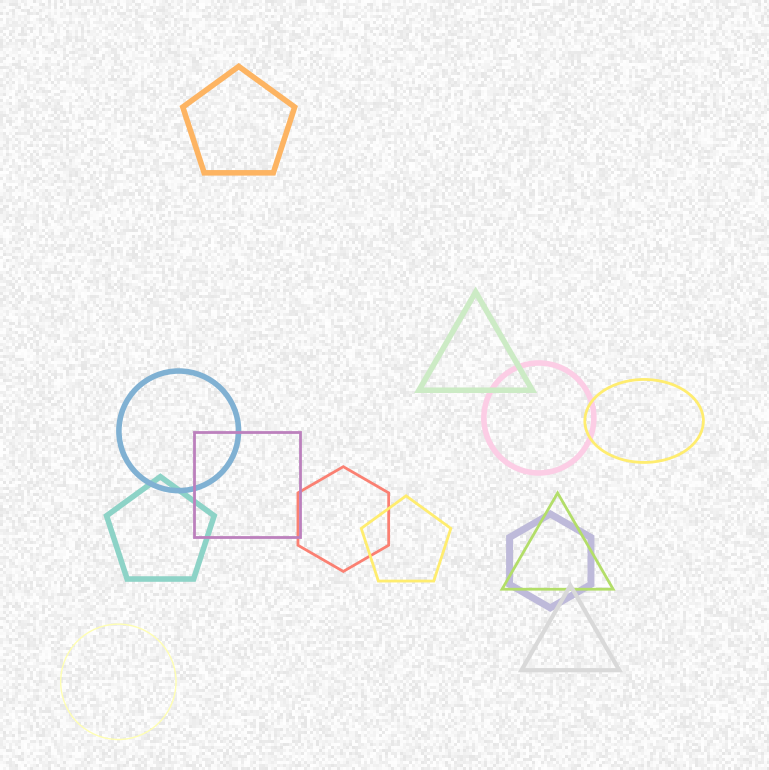[{"shape": "pentagon", "thickness": 2, "radius": 0.37, "center": [0.208, 0.307]}, {"shape": "circle", "thickness": 0.5, "radius": 0.37, "center": [0.154, 0.115]}, {"shape": "hexagon", "thickness": 2.5, "radius": 0.31, "center": [0.715, 0.272]}, {"shape": "hexagon", "thickness": 1, "radius": 0.34, "center": [0.446, 0.326]}, {"shape": "circle", "thickness": 2, "radius": 0.39, "center": [0.232, 0.44]}, {"shape": "pentagon", "thickness": 2, "radius": 0.38, "center": [0.31, 0.837]}, {"shape": "triangle", "thickness": 1, "radius": 0.42, "center": [0.724, 0.276]}, {"shape": "circle", "thickness": 2, "radius": 0.36, "center": [0.7, 0.457]}, {"shape": "triangle", "thickness": 1.5, "radius": 0.37, "center": [0.741, 0.166]}, {"shape": "square", "thickness": 1, "radius": 0.34, "center": [0.321, 0.371]}, {"shape": "triangle", "thickness": 2, "radius": 0.43, "center": [0.618, 0.536]}, {"shape": "pentagon", "thickness": 1, "radius": 0.31, "center": [0.527, 0.295]}, {"shape": "oval", "thickness": 1, "radius": 0.38, "center": [0.837, 0.453]}]